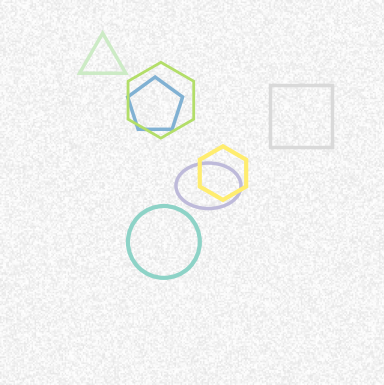[{"shape": "circle", "thickness": 3, "radius": 0.47, "center": [0.426, 0.372]}, {"shape": "oval", "thickness": 2.5, "radius": 0.42, "center": [0.541, 0.517]}, {"shape": "pentagon", "thickness": 2.5, "radius": 0.38, "center": [0.403, 0.725]}, {"shape": "hexagon", "thickness": 2, "radius": 0.49, "center": [0.418, 0.74]}, {"shape": "square", "thickness": 2.5, "radius": 0.4, "center": [0.781, 0.699]}, {"shape": "triangle", "thickness": 2.5, "radius": 0.35, "center": [0.267, 0.844]}, {"shape": "hexagon", "thickness": 3, "radius": 0.35, "center": [0.579, 0.55]}]